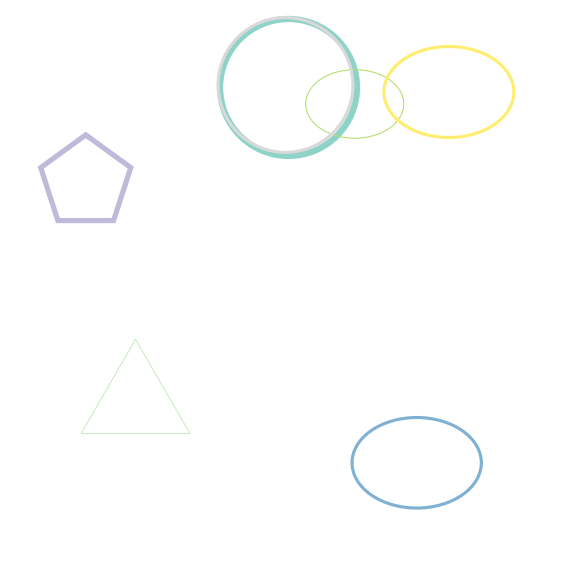[{"shape": "circle", "thickness": 3, "radius": 0.59, "center": [0.5, 0.848]}, {"shape": "pentagon", "thickness": 2.5, "radius": 0.41, "center": [0.148, 0.684]}, {"shape": "oval", "thickness": 1.5, "radius": 0.56, "center": [0.722, 0.198]}, {"shape": "oval", "thickness": 0.5, "radius": 0.42, "center": [0.614, 0.819]}, {"shape": "circle", "thickness": 1.5, "radius": 0.58, "center": [0.494, 0.852]}, {"shape": "triangle", "thickness": 0.5, "radius": 0.54, "center": [0.235, 0.303]}, {"shape": "oval", "thickness": 1.5, "radius": 0.56, "center": [0.777, 0.84]}]